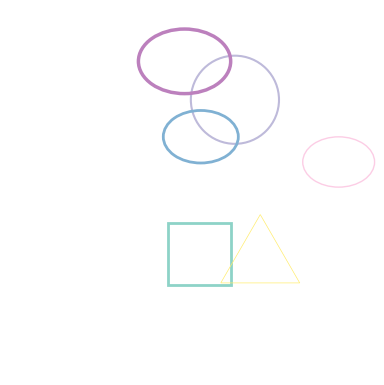[{"shape": "square", "thickness": 2, "radius": 0.4, "center": [0.518, 0.341]}, {"shape": "circle", "thickness": 1.5, "radius": 0.57, "center": [0.61, 0.741]}, {"shape": "oval", "thickness": 2, "radius": 0.49, "center": [0.522, 0.645]}, {"shape": "oval", "thickness": 1, "radius": 0.47, "center": [0.88, 0.579]}, {"shape": "oval", "thickness": 2.5, "radius": 0.6, "center": [0.479, 0.841]}, {"shape": "triangle", "thickness": 0.5, "radius": 0.59, "center": [0.676, 0.324]}]